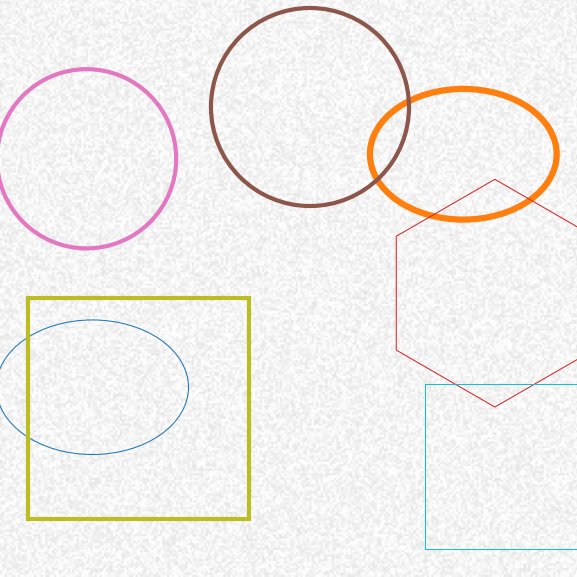[{"shape": "oval", "thickness": 0.5, "radius": 0.83, "center": [0.16, 0.329]}, {"shape": "oval", "thickness": 3, "radius": 0.81, "center": [0.802, 0.732]}, {"shape": "hexagon", "thickness": 0.5, "radius": 0.99, "center": [0.857, 0.491]}, {"shape": "circle", "thickness": 2, "radius": 0.86, "center": [0.537, 0.814]}, {"shape": "circle", "thickness": 2, "radius": 0.78, "center": [0.15, 0.724]}, {"shape": "square", "thickness": 2, "radius": 0.96, "center": [0.24, 0.292]}, {"shape": "square", "thickness": 0.5, "radius": 0.71, "center": [0.878, 0.191]}]